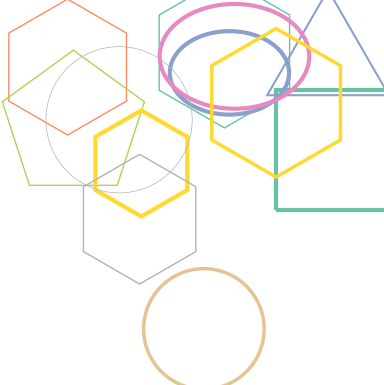[{"shape": "hexagon", "thickness": 1, "radius": 0.98, "center": [0.583, 0.863]}, {"shape": "square", "thickness": 3, "radius": 0.78, "center": [0.873, 0.61]}, {"shape": "hexagon", "thickness": 1, "radius": 0.88, "center": [0.176, 0.826]}, {"shape": "oval", "thickness": 3, "radius": 0.77, "center": [0.596, 0.811]}, {"shape": "triangle", "thickness": 1.5, "radius": 0.91, "center": [0.852, 0.844]}, {"shape": "oval", "thickness": 3, "radius": 0.97, "center": [0.609, 0.854]}, {"shape": "pentagon", "thickness": 1, "radius": 0.97, "center": [0.191, 0.676]}, {"shape": "hexagon", "thickness": 2.5, "radius": 0.96, "center": [0.717, 0.733]}, {"shape": "hexagon", "thickness": 3, "radius": 0.69, "center": [0.367, 0.575]}, {"shape": "circle", "thickness": 2.5, "radius": 0.78, "center": [0.53, 0.146]}, {"shape": "circle", "thickness": 0.5, "radius": 0.95, "center": [0.309, 0.689]}, {"shape": "hexagon", "thickness": 1, "radius": 0.84, "center": [0.363, 0.431]}]